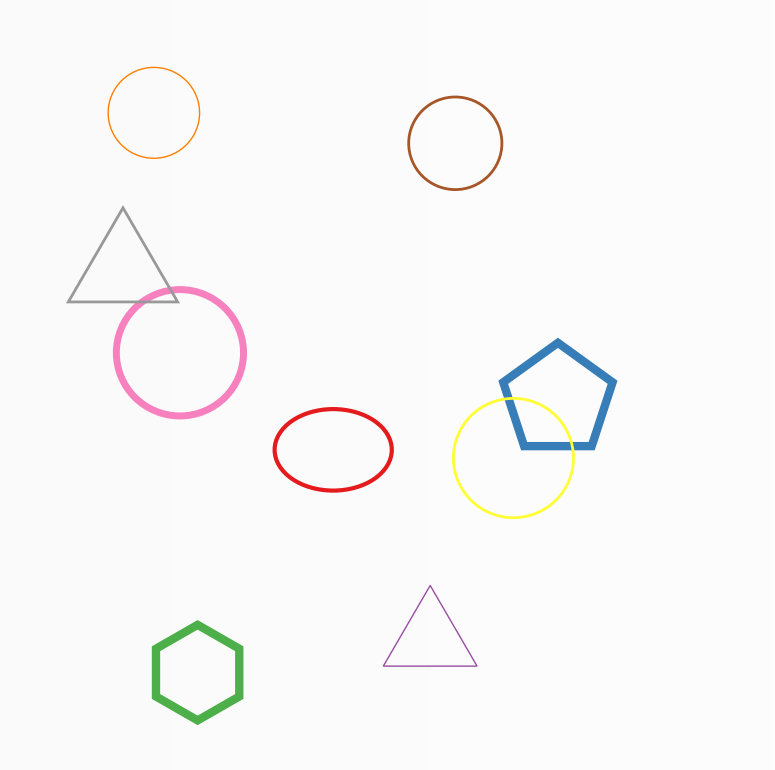[{"shape": "oval", "thickness": 1.5, "radius": 0.38, "center": [0.43, 0.416]}, {"shape": "pentagon", "thickness": 3, "radius": 0.37, "center": [0.72, 0.481]}, {"shape": "hexagon", "thickness": 3, "radius": 0.31, "center": [0.255, 0.126]}, {"shape": "triangle", "thickness": 0.5, "radius": 0.35, "center": [0.555, 0.17]}, {"shape": "circle", "thickness": 0.5, "radius": 0.29, "center": [0.199, 0.853]}, {"shape": "circle", "thickness": 1, "radius": 0.39, "center": [0.662, 0.405]}, {"shape": "circle", "thickness": 1, "radius": 0.3, "center": [0.587, 0.814]}, {"shape": "circle", "thickness": 2.5, "radius": 0.41, "center": [0.232, 0.542]}, {"shape": "triangle", "thickness": 1, "radius": 0.41, "center": [0.159, 0.649]}]